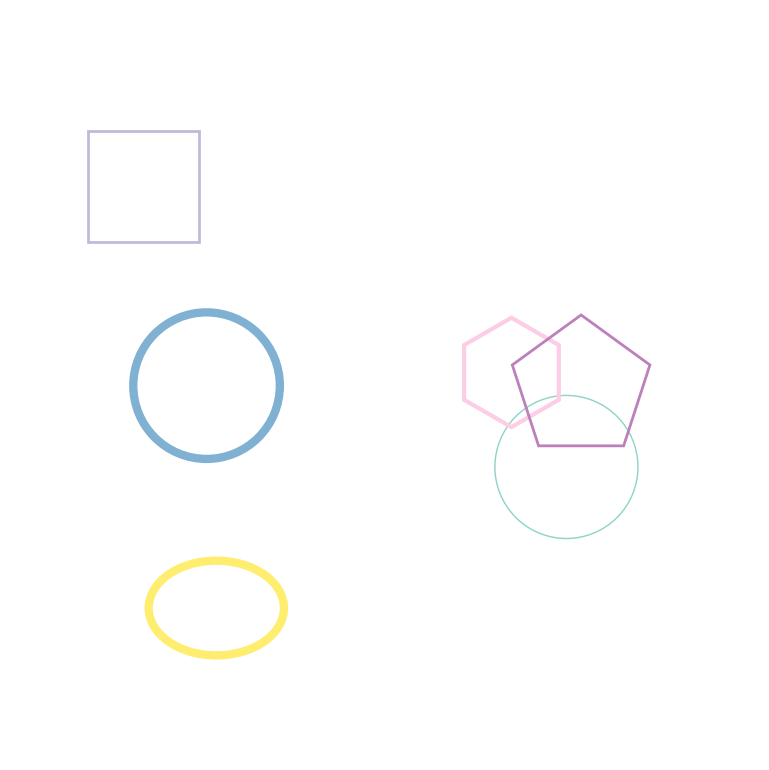[{"shape": "circle", "thickness": 0.5, "radius": 0.46, "center": [0.736, 0.394]}, {"shape": "square", "thickness": 1, "radius": 0.36, "center": [0.186, 0.757]}, {"shape": "circle", "thickness": 3, "radius": 0.48, "center": [0.268, 0.499]}, {"shape": "hexagon", "thickness": 1.5, "radius": 0.36, "center": [0.664, 0.516]}, {"shape": "pentagon", "thickness": 1, "radius": 0.47, "center": [0.755, 0.497]}, {"shape": "oval", "thickness": 3, "radius": 0.44, "center": [0.281, 0.21]}]